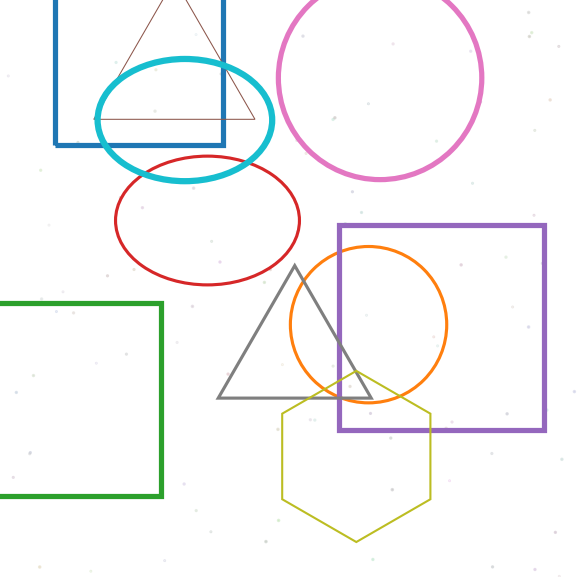[{"shape": "square", "thickness": 2.5, "radius": 0.73, "center": [0.24, 0.894]}, {"shape": "circle", "thickness": 1.5, "radius": 0.68, "center": [0.638, 0.437]}, {"shape": "square", "thickness": 2.5, "radius": 0.84, "center": [0.111, 0.308]}, {"shape": "oval", "thickness": 1.5, "radius": 0.8, "center": [0.359, 0.617]}, {"shape": "square", "thickness": 2.5, "radius": 0.89, "center": [0.765, 0.432]}, {"shape": "triangle", "thickness": 0.5, "radius": 0.81, "center": [0.302, 0.873]}, {"shape": "circle", "thickness": 2.5, "radius": 0.88, "center": [0.658, 0.864]}, {"shape": "triangle", "thickness": 1.5, "radius": 0.76, "center": [0.51, 0.386]}, {"shape": "hexagon", "thickness": 1, "radius": 0.74, "center": [0.617, 0.209]}, {"shape": "oval", "thickness": 3, "radius": 0.76, "center": [0.32, 0.791]}]